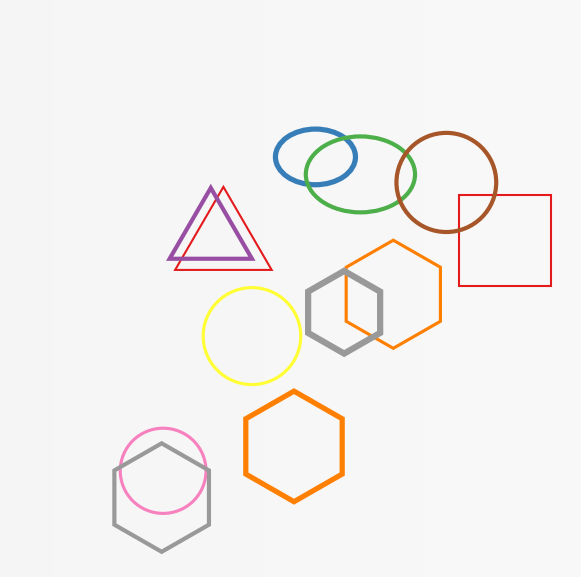[{"shape": "square", "thickness": 1, "radius": 0.4, "center": [0.869, 0.582]}, {"shape": "triangle", "thickness": 1, "radius": 0.48, "center": [0.384, 0.58]}, {"shape": "oval", "thickness": 2.5, "radius": 0.34, "center": [0.543, 0.727]}, {"shape": "oval", "thickness": 2, "radius": 0.47, "center": [0.62, 0.697]}, {"shape": "triangle", "thickness": 2, "radius": 0.41, "center": [0.363, 0.592]}, {"shape": "hexagon", "thickness": 2.5, "radius": 0.48, "center": [0.506, 0.226]}, {"shape": "hexagon", "thickness": 1.5, "radius": 0.47, "center": [0.677, 0.49]}, {"shape": "circle", "thickness": 1.5, "radius": 0.42, "center": [0.433, 0.417]}, {"shape": "circle", "thickness": 2, "radius": 0.43, "center": [0.768, 0.683]}, {"shape": "circle", "thickness": 1.5, "radius": 0.37, "center": [0.281, 0.184]}, {"shape": "hexagon", "thickness": 2, "radius": 0.47, "center": [0.278, 0.138]}, {"shape": "hexagon", "thickness": 3, "radius": 0.36, "center": [0.592, 0.458]}]